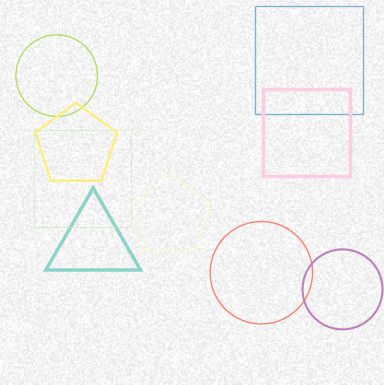[{"shape": "triangle", "thickness": 2.5, "radius": 0.71, "center": [0.242, 0.37]}, {"shape": "pentagon", "thickness": 0.5, "radius": 0.54, "center": [0.444, 0.437]}, {"shape": "circle", "thickness": 1, "radius": 0.66, "center": [0.679, 0.292]}, {"shape": "square", "thickness": 1, "radius": 0.7, "center": [0.803, 0.844]}, {"shape": "circle", "thickness": 1, "radius": 0.53, "center": [0.147, 0.804]}, {"shape": "square", "thickness": 2.5, "radius": 0.56, "center": [0.797, 0.656]}, {"shape": "circle", "thickness": 1.5, "radius": 0.52, "center": [0.89, 0.248]}, {"shape": "square", "thickness": 0.5, "radius": 0.63, "center": [0.214, 0.537]}, {"shape": "pentagon", "thickness": 1.5, "radius": 0.56, "center": [0.198, 0.621]}]